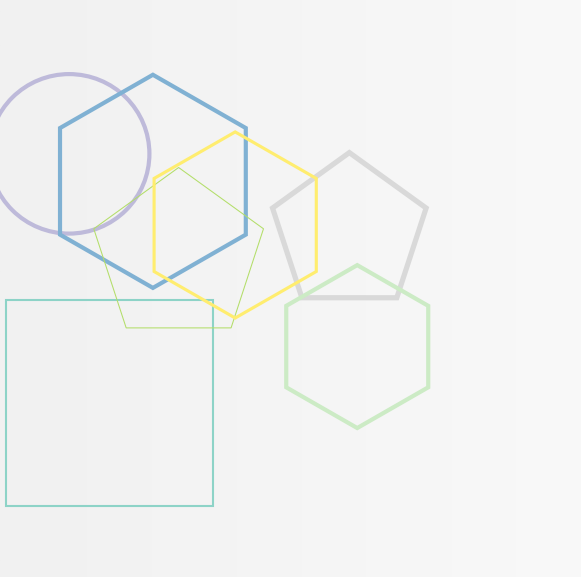[{"shape": "square", "thickness": 1, "radius": 0.89, "center": [0.188, 0.302]}, {"shape": "circle", "thickness": 2, "radius": 0.69, "center": [0.119, 0.733]}, {"shape": "hexagon", "thickness": 2, "radius": 0.92, "center": [0.263, 0.685]}, {"shape": "pentagon", "thickness": 0.5, "radius": 0.77, "center": [0.307, 0.556]}, {"shape": "pentagon", "thickness": 2.5, "radius": 0.69, "center": [0.601, 0.596]}, {"shape": "hexagon", "thickness": 2, "radius": 0.71, "center": [0.615, 0.399]}, {"shape": "hexagon", "thickness": 1.5, "radius": 0.81, "center": [0.405, 0.61]}]